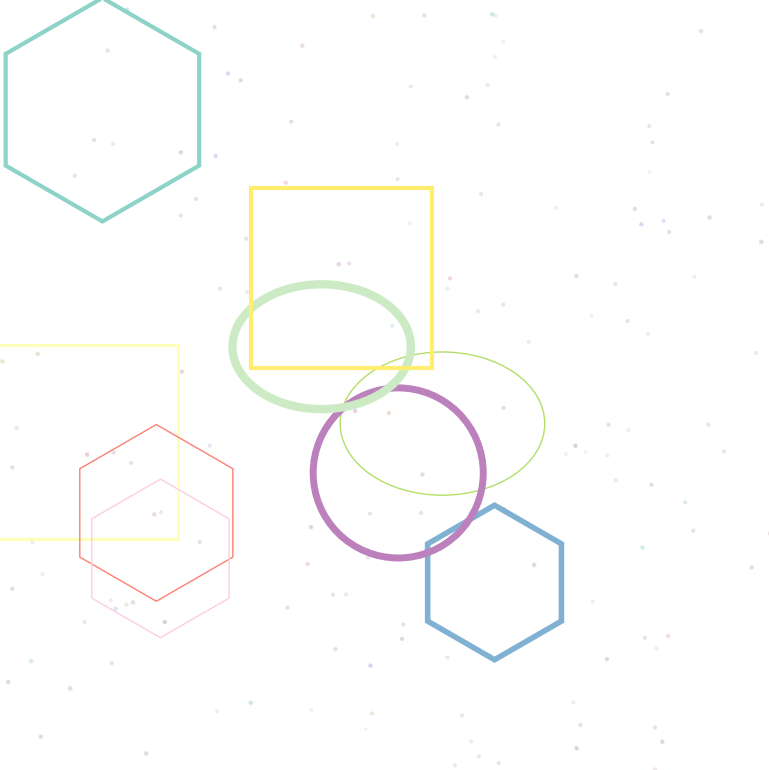[{"shape": "hexagon", "thickness": 1.5, "radius": 0.73, "center": [0.133, 0.858]}, {"shape": "square", "thickness": 1, "radius": 0.63, "center": [0.106, 0.426]}, {"shape": "hexagon", "thickness": 0.5, "radius": 0.57, "center": [0.203, 0.334]}, {"shape": "hexagon", "thickness": 2, "radius": 0.5, "center": [0.642, 0.244]}, {"shape": "oval", "thickness": 0.5, "radius": 0.66, "center": [0.575, 0.45]}, {"shape": "hexagon", "thickness": 0.5, "radius": 0.51, "center": [0.208, 0.275]}, {"shape": "circle", "thickness": 2.5, "radius": 0.55, "center": [0.517, 0.386]}, {"shape": "oval", "thickness": 3, "radius": 0.58, "center": [0.418, 0.55]}, {"shape": "square", "thickness": 1.5, "radius": 0.59, "center": [0.444, 0.639]}]